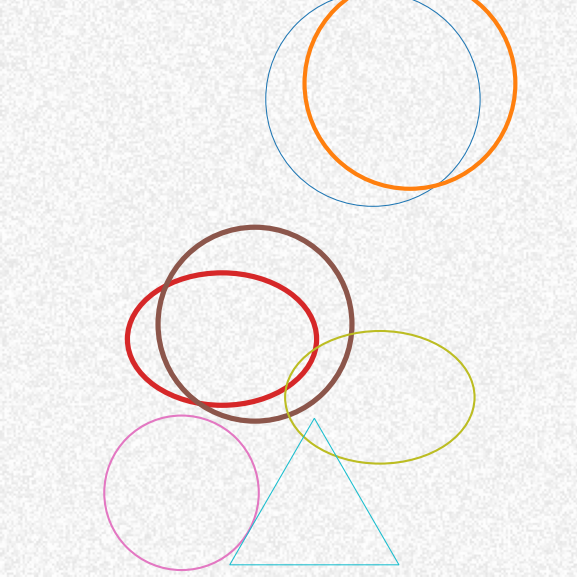[{"shape": "circle", "thickness": 0.5, "radius": 0.93, "center": [0.646, 0.827]}, {"shape": "circle", "thickness": 2, "radius": 0.91, "center": [0.71, 0.855]}, {"shape": "oval", "thickness": 2.5, "radius": 0.82, "center": [0.384, 0.412]}, {"shape": "circle", "thickness": 2.5, "radius": 0.84, "center": [0.442, 0.438]}, {"shape": "circle", "thickness": 1, "radius": 0.67, "center": [0.314, 0.146]}, {"shape": "oval", "thickness": 1, "radius": 0.82, "center": [0.658, 0.311]}, {"shape": "triangle", "thickness": 0.5, "radius": 0.85, "center": [0.544, 0.106]}]